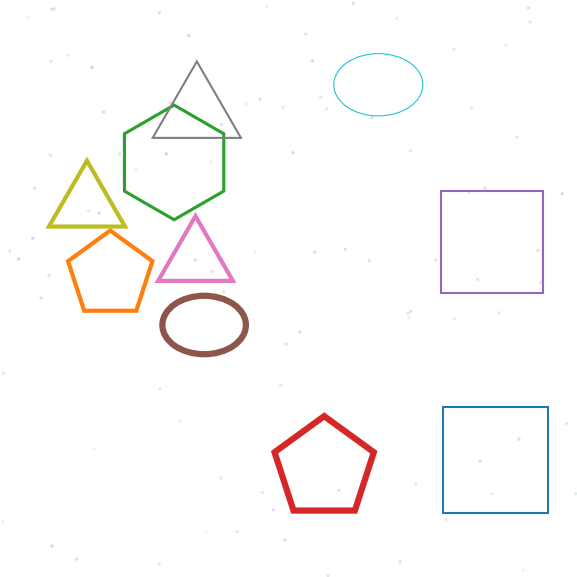[{"shape": "square", "thickness": 1, "radius": 0.46, "center": [0.858, 0.202]}, {"shape": "pentagon", "thickness": 2, "radius": 0.38, "center": [0.191, 0.523]}, {"shape": "hexagon", "thickness": 1.5, "radius": 0.5, "center": [0.301, 0.718]}, {"shape": "pentagon", "thickness": 3, "radius": 0.45, "center": [0.561, 0.188]}, {"shape": "square", "thickness": 1, "radius": 0.44, "center": [0.851, 0.579]}, {"shape": "oval", "thickness": 3, "radius": 0.36, "center": [0.354, 0.436]}, {"shape": "triangle", "thickness": 2, "radius": 0.37, "center": [0.339, 0.55]}, {"shape": "triangle", "thickness": 1, "radius": 0.44, "center": [0.341, 0.804]}, {"shape": "triangle", "thickness": 2, "radius": 0.38, "center": [0.151, 0.645]}, {"shape": "oval", "thickness": 0.5, "radius": 0.39, "center": [0.655, 0.852]}]